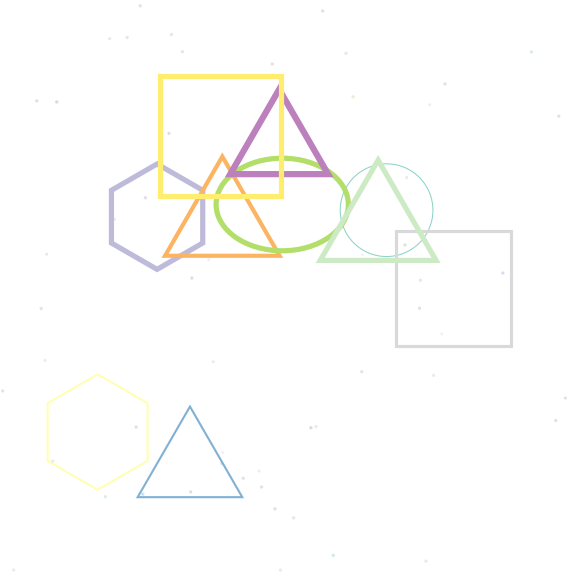[{"shape": "circle", "thickness": 0.5, "radius": 0.4, "center": [0.669, 0.635]}, {"shape": "hexagon", "thickness": 1, "radius": 0.5, "center": [0.169, 0.251]}, {"shape": "hexagon", "thickness": 2.5, "radius": 0.46, "center": [0.272, 0.624]}, {"shape": "triangle", "thickness": 1, "radius": 0.52, "center": [0.329, 0.191]}, {"shape": "triangle", "thickness": 2, "radius": 0.57, "center": [0.385, 0.614]}, {"shape": "oval", "thickness": 2.5, "radius": 0.57, "center": [0.489, 0.645]}, {"shape": "square", "thickness": 1.5, "radius": 0.5, "center": [0.785, 0.499]}, {"shape": "triangle", "thickness": 3, "radius": 0.49, "center": [0.483, 0.747]}, {"shape": "triangle", "thickness": 2.5, "radius": 0.58, "center": [0.655, 0.606]}, {"shape": "square", "thickness": 2.5, "radius": 0.52, "center": [0.382, 0.763]}]